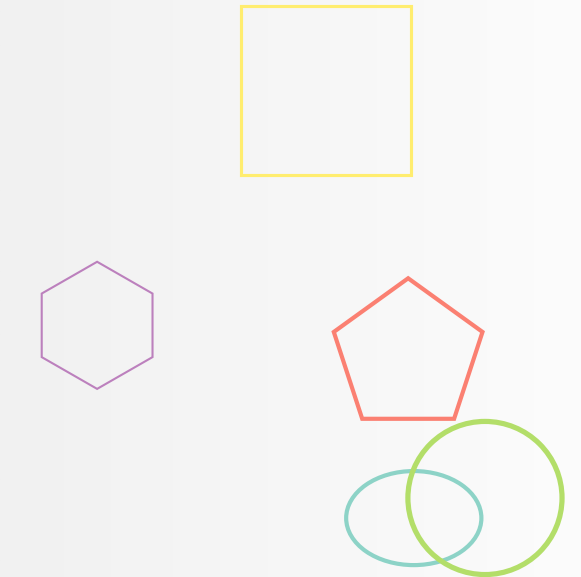[{"shape": "oval", "thickness": 2, "radius": 0.58, "center": [0.712, 0.102]}, {"shape": "pentagon", "thickness": 2, "radius": 0.67, "center": [0.702, 0.383]}, {"shape": "circle", "thickness": 2.5, "radius": 0.66, "center": [0.834, 0.137]}, {"shape": "hexagon", "thickness": 1, "radius": 0.55, "center": [0.167, 0.436]}, {"shape": "square", "thickness": 1.5, "radius": 0.73, "center": [0.561, 0.843]}]